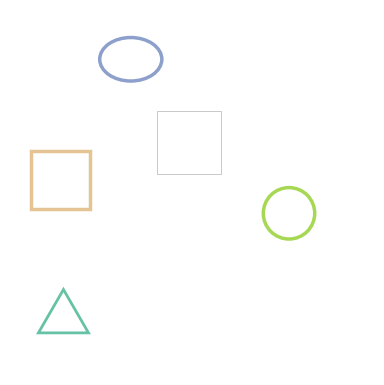[{"shape": "triangle", "thickness": 2, "radius": 0.38, "center": [0.165, 0.173]}, {"shape": "oval", "thickness": 2.5, "radius": 0.4, "center": [0.34, 0.846]}, {"shape": "circle", "thickness": 2.5, "radius": 0.33, "center": [0.751, 0.446]}, {"shape": "square", "thickness": 2.5, "radius": 0.38, "center": [0.157, 0.533]}, {"shape": "square", "thickness": 0.5, "radius": 0.41, "center": [0.491, 0.63]}]